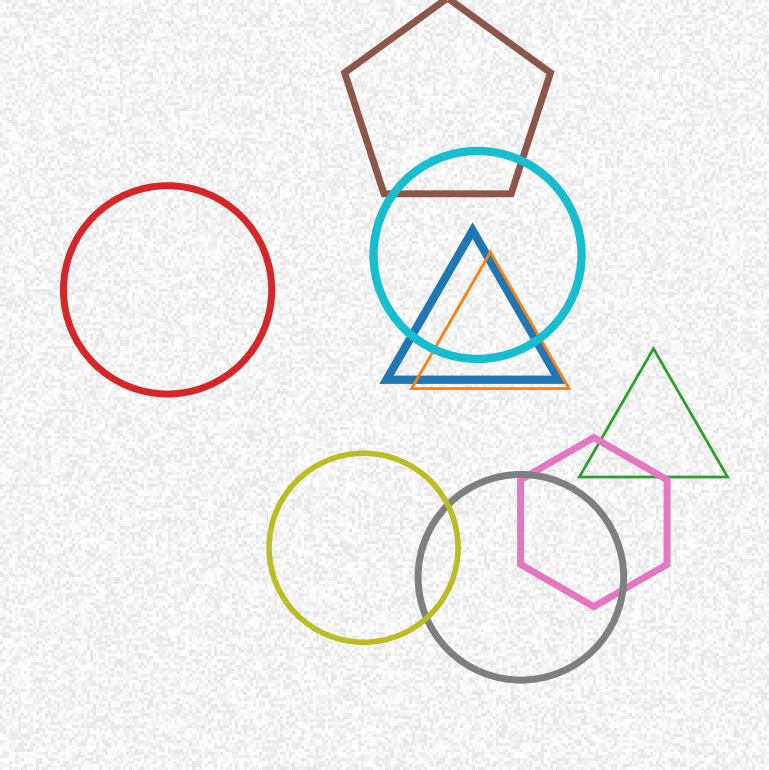[{"shape": "triangle", "thickness": 3, "radius": 0.65, "center": [0.614, 0.571]}, {"shape": "triangle", "thickness": 1, "radius": 0.59, "center": [0.637, 0.554]}, {"shape": "triangle", "thickness": 1, "radius": 0.56, "center": [0.849, 0.436]}, {"shape": "circle", "thickness": 2.5, "radius": 0.68, "center": [0.218, 0.624]}, {"shape": "pentagon", "thickness": 2.5, "radius": 0.7, "center": [0.581, 0.862]}, {"shape": "hexagon", "thickness": 2.5, "radius": 0.55, "center": [0.771, 0.322]}, {"shape": "circle", "thickness": 2.5, "radius": 0.67, "center": [0.676, 0.25]}, {"shape": "circle", "thickness": 2, "radius": 0.61, "center": [0.472, 0.289]}, {"shape": "circle", "thickness": 3, "radius": 0.68, "center": [0.62, 0.669]}]